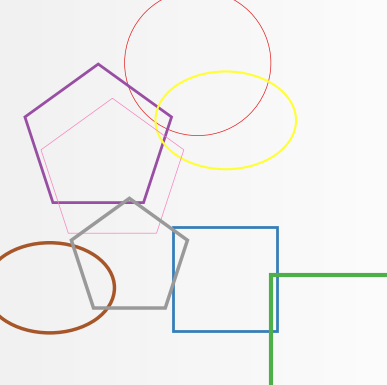[{"shape": "circle", "thickness": 0.5, "radius": 0.94, "center": [0.51, 0.836]}, {"shape": "square", "thickness": 2, "radius": 0.67, "center": [0.58, 0.275]}, {"shape": "square", "thickness": 3, "radius": 0.81, "center": [0.86, 0.124]}, {"shape": "pentagon", "thickness": 2, "radius": 0.99, "center": [0.254, 0.635]}, {"shape": "oval", "thickness": 1.5, "radius": 0.91, "center": [0.583, 0.687]}, {"shape": "oval", "thickness": 2.5, "radius": 0.84, "center": [0.128, 0.252]}, {"shape": "pentagon", "thickness": 0.5, "radius": 0.97, "center": [0.29, 0.551]}, {"shape": "pentagon", "thickness": 2.5, "radius": 0.79, "center": [0.334, 0.327]}]